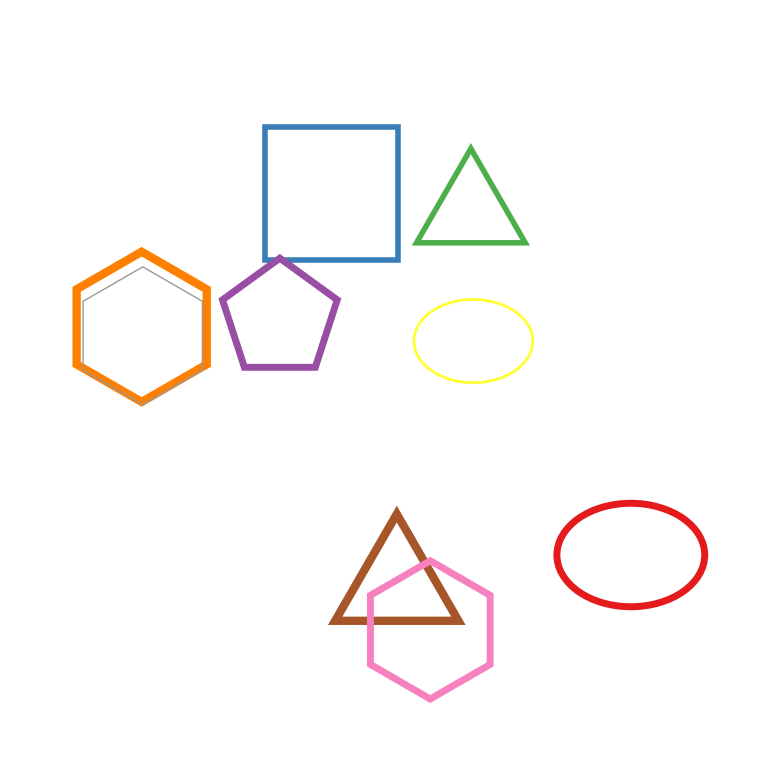[{"shape": "oval", "thickness": 2.5, "radius": 0.48, "center": [0.819, 0.279]}, {"shape": "square", "thickness": 2, "radius": 0.43, "center": [0.431, 0.749]}, {"shape": "triangle", "thickness": 2, "radius": 0.41, "center": [0.612, 0.725]}, {"shape": "pentagon", "thickness": 2.5, "radius": 0.39, "center": [0.363, 0.586]}, {"shape": "hexagon", "thickness": 3, "radius": 0.49, "center": [0.184, 0.576]}, {"shape": "oval", "thickness": 1, "radius": 0.39, "center": [0.615, 0.557]}, {"shape": "triangle", "thickness": 3, "radius": 0.46, "center": [0.515, 0.24]}, {"shape": "hexagon", "thickness": 2.5, "radius": 0.45, "center": [0.559, 0.182]}, {"shape": "hexagon", "thickness": 0.5, "radius": 0.45, "center": [0.185, 0.564]}]